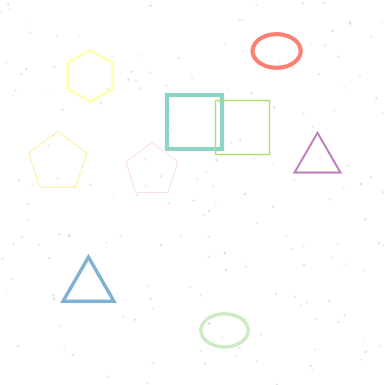[{"shape": "square", "thickness": 3, "radius": 0.36, "center": [0.505, 0.683]}, {"shape": "hexagon", "thickness": 2, "radius": 0.34, "center": [0.234, 0.803]}, {"shape": "oval", "thickness": 3, "radius": 0.31, "center": [0.719, 0.868]}, {"shape": "triangle", "thickness": 2.5, "radius": 0.38, "center": [0.23, 0.256]}, {"shape": "square", "thickness": 1, "radius": 0.35, "center": [0.628, 0.67]}, {"shape": "pentagon", "thickness": 0.5, "radius": 0.36, "center": [0.394, 0.558]}, {"shape": "triangle", "thickness": 1.5, "radius": 0.34, "center": [0.825, 0.586]}, {"shape": "oval", "thickness": 2.5, "radius": 0.31, "center": [0.583, 0.142]}, {"shape": "pentagon", "thickness": 0.5, "radius": 0.4, "center": [0.15, 0.578]}]